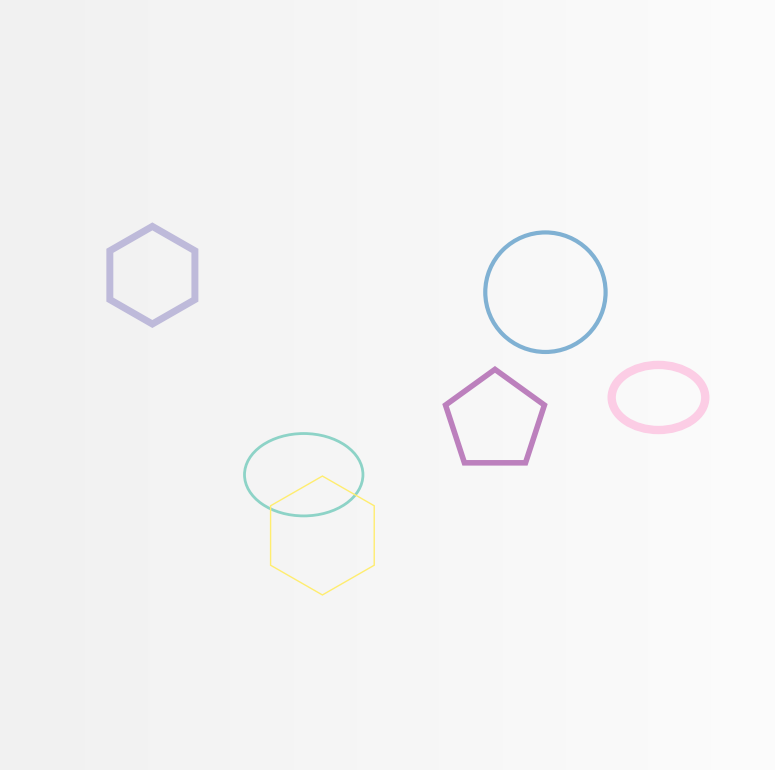[{"shape": "oval", "thickness": 1, "radius": 0.38, "center": [0.392, 0.383]}, {"shape": "hexagon", "thickness": 2.5, "radius": 0.32, "center": [0.197, 0.643]}, {"shape": "circle", "thickness": 1.5, "radius": 0.39, "center": [0.704, 0.621]}, {"shape": "oval", "thickness": 3, "radius": 0.3, "center": [0.85, 0.484]}, {"shape": "pentagon", "thickness": 2, "radius": 0.34, "center": [0.639, 0.453]}, {"shape": "hexagon", "thickness": 0.5, "radius": 0.39, "center": [0.416, 0.305]}]